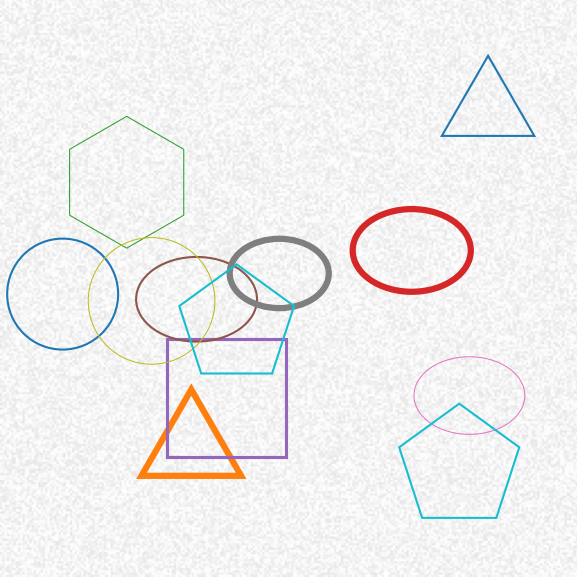[{"shape": "triangle", "thickness": 1, "radius": 0.46, "center": [0.845, 0.81]}, {"shape": "circle", "thickness": 1, "radius": 0.48, "center": [0.108, 0.49]}, {"shape": "triangle", "thickness": 3, "radius": 0.5, "center": [0.331, 0.225]}, {"shape": "hexagon", "thickness": 0.5, "radius": 0.57, "center": [0.219, 0.684]}, {"shape": "oval", "thickness": 3, "radius": 0.51, "center": [0.713, 0.565]}, {"shape": "square", "thickness": 1.5, "radius": 0.51, "center": [0.393, 0.31]}, {"shape": "oval", "thickness": 1, "radius": 0.52, "center": [0.34, 0.481]}, {"shape": "oval", "thickness": 0.5, "radius": 0.48, "center": [0.813, 0.314]}, {"shape": "oval", "thickness": 3, "radius": 0.43, "center": [0.484, 0.526]}, {"shape": "circle", "thickness": 0.5, "radius": 0.55, "center": [0.262, 0.478]}, {"shape": "pentagon", "thickness": 1, "radius": 0.55, "center": [0.795, 0.191]}, {"shape": "pentagon", "thickness": 1, "radius": 0.52, "center": [0.41, 0.437]}]